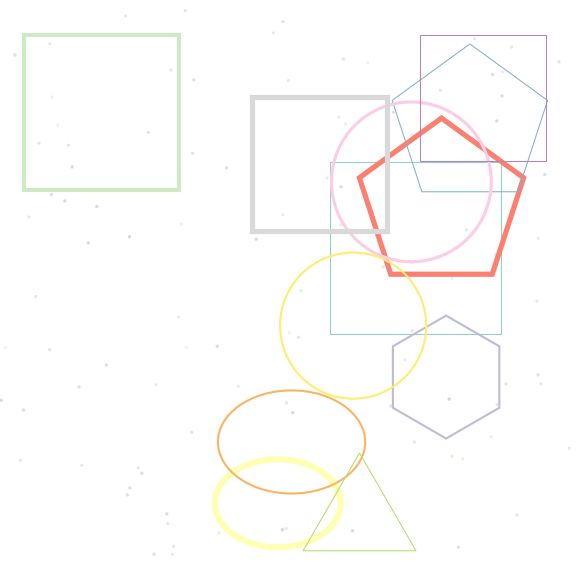[{"shape": "square", "thickness": 0.5, "radius": 0.74, "center": [0.719, 0.569]}, {"shape": "oval", "thickness": 3, "radius": 0.54, "center": [0.481, 0.128]}, {"shape": "hexagon", "thickness": 1, "radius": 0.53, "center": [0.772, 0.346]}, {"shape": "pentagon", "thickness": 2.5, "radius": 0.75, "center": [0.765, 0.645]}, {"shape": "pentagon", "thickness": 0.5, "radius": 0.71, "center": [0.814, 0.782]}, {"shape": "oval", "thickness": 1, "radius": 0.64, "center": [0.505, 0.234]}, {"shape": "triangle", "thickness": 0.5, "radius": 0.56, "center": [0.623, 0.102]}, {"shape": "circle", "thickness": 1.5, "radius": 0.69, "center": [0.712, 0.684]}, {"shape": "square", "thickness": 2.5, "radius": 0.58, "center": [0.554, 0.715]}, {"shape": "square", "thickness": 0.5, "radius": 0.55, "center": [0.837, 0.829]}, {"shape": "square", "thickness": 2, "radius": 0.67, "center": [0.175, 0.804]}, {"shape": "circle", "thickness": 1, "radius": 0.63, "center": [0.612, 0.435]}]